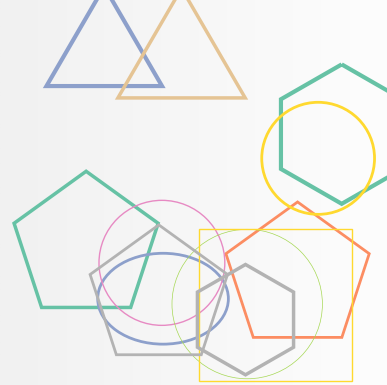[{"shape": "hexagon", "thickness": 3, "radius": 0.91, "center": [0.882, 0.652]}, {"shape": "pentagon", "thickness": 2.5, "radius": 0.98, "center": [0.222, 0.36]}, {"shape": "pentagon", "thickness": 2, "radius": 0.97, "center": [0.768, 0.281]}, {"shape": "oval", "thickness": 2, "radius": 0.84, "center": [0.421, 0.224]}, {"shape": "triangle", "thickness": 3, "radius": 0.86, "center": [0.269, 0.863]}, {"shape": "circle", "thickness": 1, "radius": 0.81, "center": [0.418, 0.317]}, {"shape": "circle", "thickness": 0.5, "radius": 0.97, "center": [0.638, 0.21]}, {"shape": "circle", "thickness": 2, "radius": 0.73, "center": [0.821, 0.589]}, {"shape": "square", "thickness": 1, "radius": 0.99, "center": [0.71, 0.208]}, {"shape": "triangle", "thickness": 2.5, "radius": 0.95, "center": [0.468, 0.841]}, {"shape": "hexagon", "thickness": 2.5, "radius": 0.72, "center": [0.634, 0.17]}, {"shape": "pentagon", "thickness": 2, "radius": 0.93, "center": [0.41, 0.229]}]